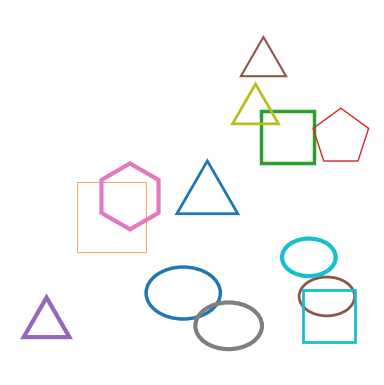[{"shape": "oval", "thickness": 2.5, "radius": 0.48, "center": [0.476, 0.239]}, {"shape": "triangle", "thickness": 2, "radius": 0.46, "center": [0.539, 0.491]}, {"shape": "square", "thickness": 0.5, "radius": 0.45, "center": [0.29, 0.436]}, {"shape": "square", "thickness": 2.5, "radius": 0.34, "center": [0.747, 0.644]}, {"shape": "pentagon", "thickness": 1, "radius": 0.38, "center": [0.885, 0.643]}, {"shape": "triangle", "thickness": 3, "radius": 0.34, "center": [0.121, 0.159]}, {"shape": "triangle", "thickness": 1.5, "radius": 0.34, "center": [0.684, 0.836]}, {"shape": "oval", "thickness": 2, "radius": 0.36, "center": [0.849, 0.23]}, {"shape": "hexagon", "thickness": 3, "radius": 0.43, "center": [0.338, 0.49]}, {"shape": "oval", "thickness": 3, "radius": 0.43, "center": [0.594, 0.154]}, {"shape": "triangle", "thickness": 2, "radius": 0.34, "center": [0.664, 0.713]}, {"shape": "oval", "thickness": 3, "radius": 0.35, "center": [0.802, 0.332]}, {"shape": "square", "thickness": 2, "radius": 0.34, "center": [0.854, 0.18]}]